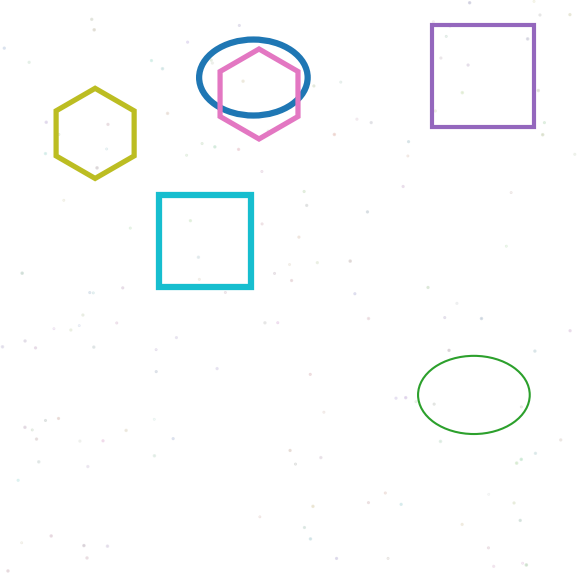[{"shape": "oval", "thickness": 3, "radius": 0.47, "center": [0.439, 0.865]}, {"shape": "oval", "thickness": 1, "radius": 0.48, "center": [0.821, 0.315]}, {"shape": "square", "thickness": 2, "radius": 0.44, "center": [0.837, 0.867]}, {"shape": "hexagon", "thickness": 2.5, "radius": 0.39, "center": [0.449, 0.836]}, {"shape": "hexagon", "thickness": 2.5, "radius": 0.39, "center": [0.165, 0.768]}, {"shape": "square", "thickness": 3, "radius": 0.4, "center": [0.354, 0.582]}]